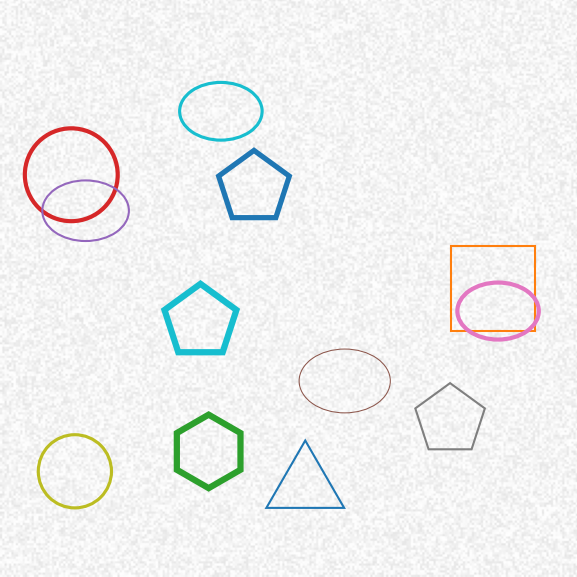[{"shape": "triangle", "thickness": 1, "radius": 0.39, "center": [0.529, 0.159]}, {"shape": "pentagon", "thickness": 2.5, "radius": 0.32, "center": [0.44, 0.674]}, {"shape": "square", "thickness": 1, "radius": 0.37, "center": [0.854, 0.499]}, {"shape": "hexagon", "thickness": 3, "radius": 0.32, "center": [0.361, 0.217]}, {"shape": "circle", "thickness": 2, "radius": 0.4, "center": [0.123, 0.697]}, {"shape": "oval", "thickness": 1, "radius": 0.37, "center": [0.148, 0.634]}, {"shape": "oval", "thickness": 0.5, "radius": 0.39, "center": [0.597, 0.339]}, {"shape": "oval", "thickness": 2, "radius": 0.35, "center": [0.862, 0.461]}, {"shape": "pentagon", "thickness": 1, "radius": 0.32, "center": [0.779, 0.272]}, {"shape": "circle", "thickness": 1.5, "radius": 0.32, "center": [0.13, 0.183]}, {"shape": "pentagon", "thickness": 3, "radius": 0.33, "center": [0.347, 0.442]}, {"shape": "oval", "thickness": 1.5, "radius": 0.36, "center": [0.382, 0.806]}]